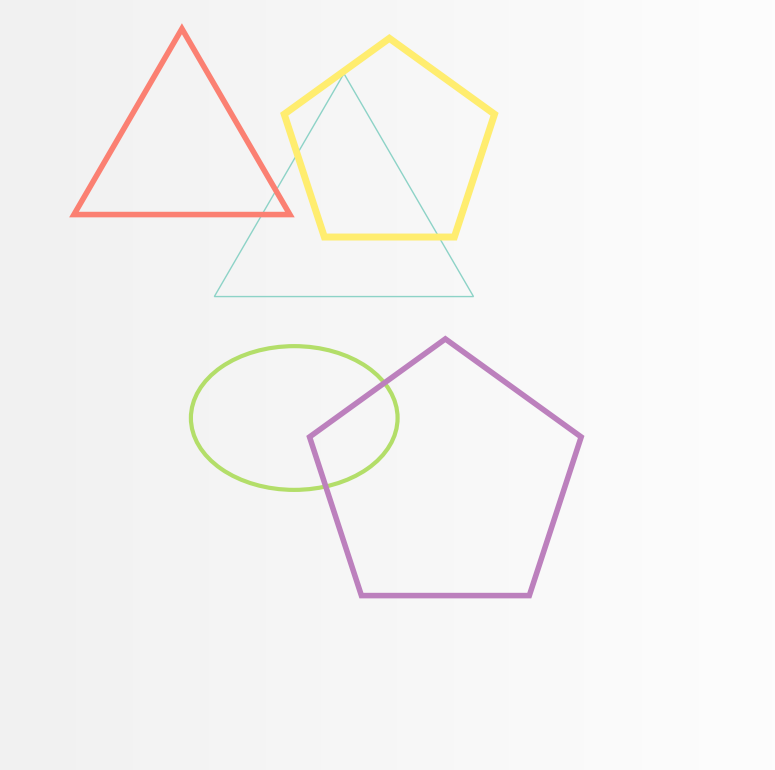[{"shape": "triangle", "thickness": 0.5, "radius": 0.97, "center": [0.444, 0.711]}, {"shape": "triangle", "thickness": 2, "radius": 0.8, "center": [0.235, 0.802]}, {"shape": "oval", "thickness": 1.5, "radius": 0.67, "center": [0.38, 0.457]}, {"shape": "pentagon", "thickness": 2, "radius": 0.92, "center": [0.575, 0.376]}, {"shape": "pentagon", "thickness": 2.5, "radius": 0.71, "center": [0.502, 0.808]}]